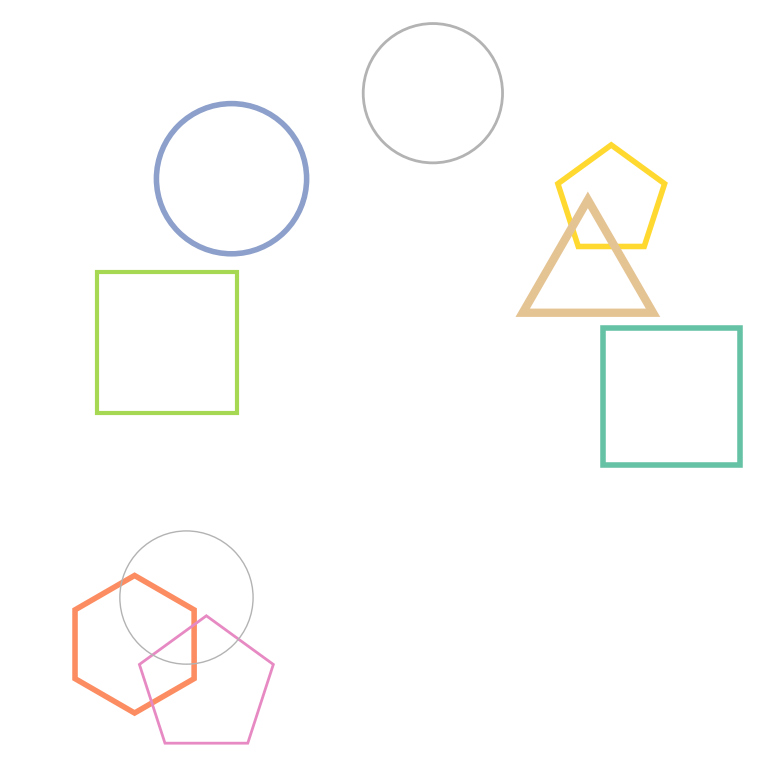[{"shape": "square", "thickness": 2, "radius": 0.44, "center": [0.872, 0.485]}, {"shape": "hexagon", "thickness": 2, "radius": 0.45, "center": [0.175, 0.163]}, {"shape": "circle", "thickness": 2, "radius": 0.49, "center": [0.301, 0.768]}, {"shape": "pentagon", "thickness": 1, "radius": 0.46, "center": [0.268, 0.109]}, {"shape": "square", "thickness": 1.5, "radius": 0.46, "center": [0.217, 0.555]}, {"shape": "pentagon", "thickness": 2, "radius": 0.36, "center": [0.794, 0.739]}, {"shape": "triangle", "thickness": 3, "radius": 0.49, "center": [0.763, 0.643]}, {"shape": "circle", "thickness": 1, "radius": 0.45, "center": [0.562, 0.879]}, {"shape": "circle", "thickness": 0.5, "radius": 0.43, "center": [0.242, 0.224]}]